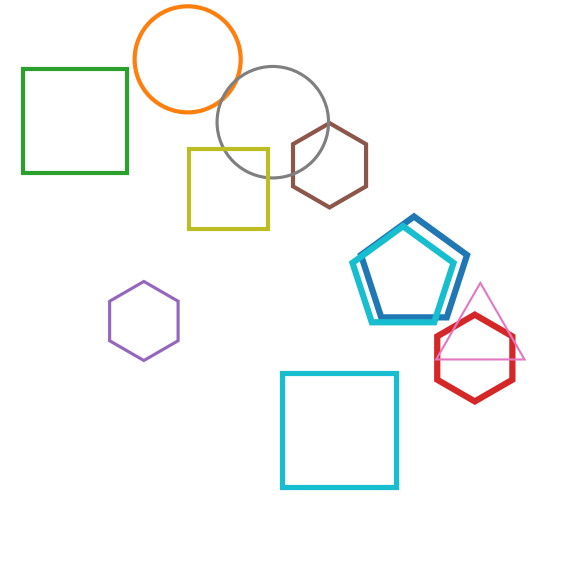[{"shape": "pentagon", "thickness": 3, "radius": 0.48, "center": [0.717, 0.528]}, {"shape": "circle", "thickness": 2, "radius": 0.46, "center": [0.325, 0.896]}, {"shape": "square", "thickness": 2, "radius": 0.45, "center": [0.13, 0.79]}, {"shape": "hexagon", "thickness": 3, "radius": 0.38, "center": [0.822, 0.379]}, {"shape": "hexagon", "thickness": 1.5, "radius": 0.34, "center": [0.249, 0.443]}, {"shape": "hexagon", "thickness": 2, "radius": 0.37, "center": [0.571, 0.713]}, {"shape": "triangle", "thickness": 1, "radius": 0.44, "center": [0.832, 0.421]}, {"shape": "circle", "thickness": 1.5, "radius": 0.48, "center": [0.472, 0.788]}, {"shape": "square", "thickness": 2, "radius": 0.34, "center": [0.396, 0.672]}, {"shape": "pentagon", "thickness": 3, "radius": 0.46, "center": [0.698, 0.515]}, {"shape": "square", "thickness": 2.5, "radius": 0.49, "center": [0.586, 0.254]}]